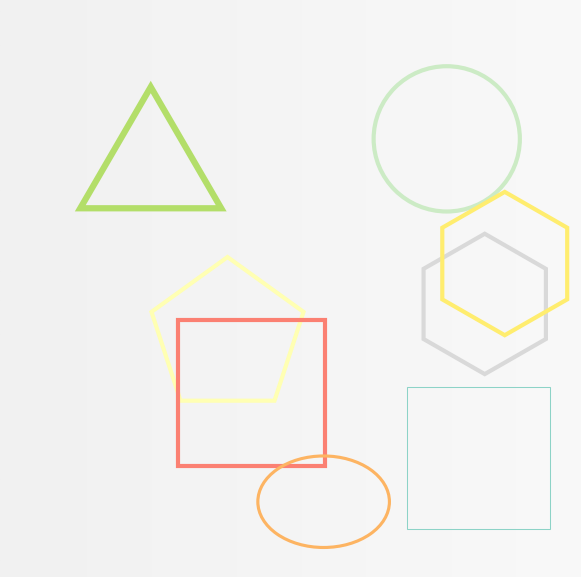[{"shape": "square", "thickness": 0.5, "radius": 0.62, "center": [0.824, 0.206]}, {"shape": "pentagon", "thickness": 2, "radius": 0.69, "center": [0.391, 0.417]}, {"shape": "square", "thickness": 2, "radius": 0.63, "center": [0.432, 0.319]}, {"shape": "oval", "thickness": 1.5, "radius": 0.57, "center": [0.557, 0.13]}, {"shape": "triangle", "thickness": 3, "radius": 0.7, "center": [0.259, 0.708]}, {"shape": "hexagon", "thickness": 2, "radius": 0.61, "center": [0.834, 0.473]}, {"shape": "circle", "thickness": 2, "radius": 0.63, "center": [0.769, 0.759]}, {"shape": "hexagon", "thickness": 2, "radius": 0.62, "center": [0.868, 0.543]}]